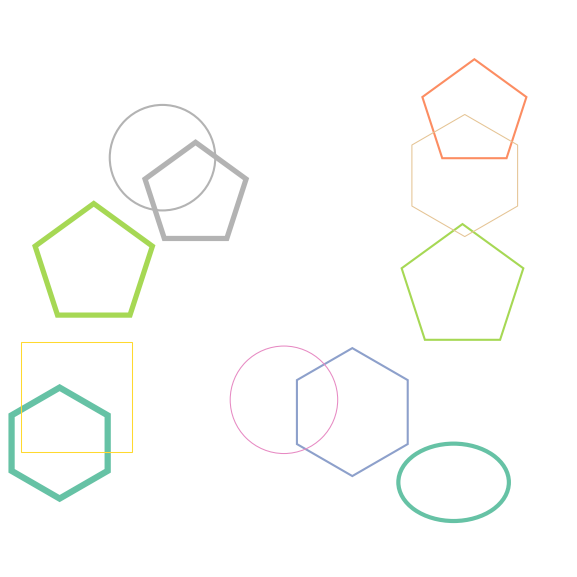[{"shape": "oval", "thickness": 2, "radius": 0.48, "center": [0.785, 0.164]}, {"shape": "hexagon", "thickness": 3, "radius": 0.48, "center": [0.103, 0.232]}, {"shape": "pentagon", "thickness": 1, "radius": 0.47, "center": [0.821, 0.802]}, {"shape": "hexagon", "thickness": 1, "radius": 0.55, "center": [0.61, 0.286]}, {"shape": "circle", "thickness": 0.5, "radius": 0.47, "center": [0.492, 0.307]}, {"shape": "pentagon", "thickness": 1, "radius": 0.55, "center": [0.801, 0.5]}, {"shape": "pentagon", "thickness": 2.5, "radius": 0.53, "center": [0.162, 0.54]}, {"shape": "square", "thickness": 0.5, "radius": 0.48, "center": [0.133, 0.312]}, {"shape": "hexagon", "thickness": 0.5, "radius": 0.53, "center": [0.805, 0.695]}, {"shape": "circle", "thickness": 1, "radius": 0.46, "center": [0.281, 0.726]}, {"shape": "pentagon", "thickness": 2.5, "radius": 0.46, "center": [0.339, 0.661]}]